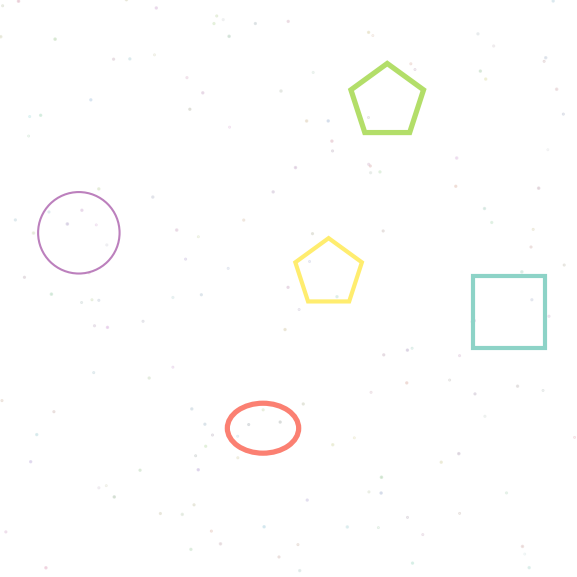[{"shape": "square", "thickness": 2, "radius": 0.31, "center": [0.881, 0.459]}, {"shape": "oval", "thickness": 2.5, "radius": 0.31, "center": [0.455, 0.258]}, {"shape": "pentagon", "thickness": 2.5, "radius": 0.33, "center": [0.671, 0.823]}, {"shape": "circle", "thickness": 1, "radius": 0.35, "center": [0.137, 0.596]}, {"shape": "pentagon", "thickness": 2, "radius": 0.3, "center": [0.569, 0.526]}]